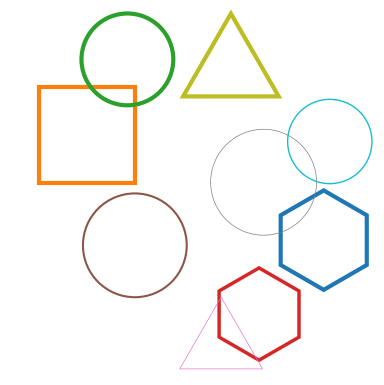[{"shape": "hexagon", "thickness": 3, "radius": 0.65, "center": [0.841, 0.376]}, {"shape": "square", "thickness": 3, "radius": 0.62, "center": [0.225, 0.65]}, {"shape": "circle", "thickness": 3, "radius": 0.6, "center": [0.331, 0.846]}, {"shape": "hexagon", "thickness": 2.5, "radius": 0.6, "center": [0.673, 0.184]}, {"shape": "circle", "thickness": 1.5, "radius": 0.67, "center": [0.35, 0.363]}, {"shape": "triangle", "thickness": 0.5, "radius": 0.62, "center": [0.574, 0.104]}, {"shape": "circle", "thickness": 0.5, "radius": 0.69, "center": [0.685, 0.527]}, {"shape": "triangle", "thickness": 3, "radius": 0.72, "center": [0.6, 0.821]}, {"shape": "circle", "thickness": 1, "radius": 0.55, "center": [0.857, 0.632]}]